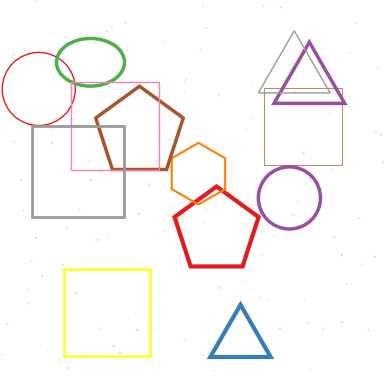[{"shape": "circle", "thickness": 1, "radius": 0.47, "center": [0.101, 0.769]}, {"shape": "pentagon", "thickness": 3, "radius": 0.57, "center": [0.563, 0.401]}, {"shape": "triangle", "thickness": 3, "radius": 0.45, "center": [0.625, 0.118]}, {"shape": "oval", "thickness": 2.5, "radius": 0.44, "center": [0.235, 0.838]}, {"shape": "circle", "thickness": 2.5, "radius": 0.4, "center": [0.752, 0.486]}, {"shape": "triangle", "thickness": 2.5, "radius": 0.53, "center": [0.804, 0.785]}, {"shape": "hexagon", "thickness": 1.5, "radius": 0.4, "center": [0.515, 0.549]}, {"shape": "square", "thickness": 2, "radius": 0.56, "center": [0.278, 0.188]}, {"shape": "pentagon", "thickness": 2.5, "radius": 0.6, "center": [0.362, 0.656]}, {"shape": "square", "thickness": 0.5, "radius": 0.5, "center": [0.787, 0.672]}, {"shape": "square", "thickness": 1, "radius": 0.57, "center": [0.299, 0.672]}, {"shape": "triangle", "thickness": 1, "radius": 0.54, "center": [0.764, 0.812]}, {"shape": "square", "thickness": 2, "radius": 0.59, "center": [0.203, 0.554]}]